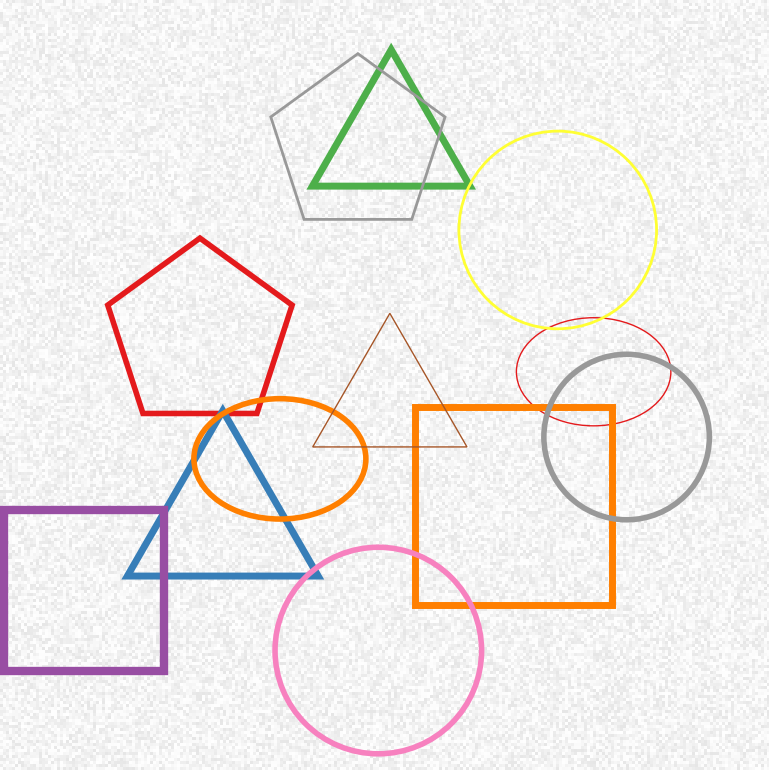[{"shape": "pentagon", "thickness": 2, "radius": 0.63, "center": [0.26, 0.565]}, {"shape": "oval", "thickness": 0.5, "radius": 0.5, "center": [0.771, 0.517]}, {"shape": "triangle", "thickness": 2.5, "radius": 0.72, "center": [0.289, 0.323]}, {"shape": "triangle", "thickness": 2.5, "radius": 0.59, "center": [0.508, 0.817]}, {"shape": "square", "thickness": 3, "radius": 0.52, "center": [0.109, 0.233]}, {"shape": "oval", "thickness": 2, "radius": 0.56, "center": [0.363, 0.404]}, {"shape": "square", "thickness": 2.5, "radius": 0.64, "center": [0.667, 0.343]}, {"shape": "circle", "thickness": 1, "radius": 0.64, "center": [0.724, 0.701]}, {"shape": "triangle", "thickness": 0.5, "radius": 0.58, "center": [0.506, 0.477]}, {"shape": "circle", "thickness": 2, "radius": 0.67, "center": [0.491, 0.155]}, {"shape": "pentagon", "thickness": 1, "radius": 0.59, "center": [0.465, 0.811]}, {"shape": "circle", "thickness": 2, "radius": 0.54, "center": [0.814, 0.432]}]